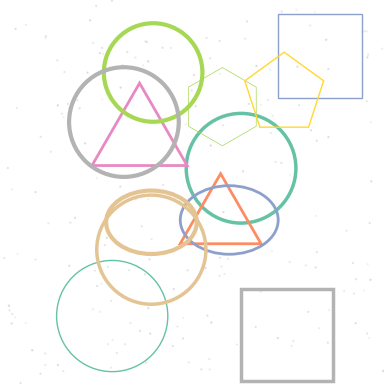[{"shape": "circle", "thickness": 2.5, "radius": 0.71, "center": [0.626, 0.563]}, {"shape": "circle", "thickness": 1, "radius": 0.72, "center": [0.291, 0.179]}, {"shape": "triangle", "thickness": 2, "radius": 0.61, "center": [0.573, 0.428]}, {"shape": "oval", "thickness": 2, "radius": 0.64, "center": [0.595, 0.429]}, {"shape": "square", "thickness": 1, "radius": 0.55, "center": [0.83, 0.854]}, {"shape": "triangle", "thickness": 2, "radius": 0.71, "center": [0.362, 0.641]}, {"shape": "circle", "thickness": 3, "radius": 0.64, "center": [0.398, 0.812]}, {"shape": "hexagon", "thickness": 0.5, "radius": 0.51, "center": [0.578, 0.723]}, {"shape": "pentagon", "thickness": 1, "radius": 0.54, "center": [0.738, 0.757]}, {"shape": "oval", "thickness": 3, "radius": 0.59, "center": [0.393, 0.423]}, {"shape": "circle", "thickness": 2.5, "radius": 0.71, "center": [0.393, 0.352]}, {"shape": "circle", "thickness": 3, "radius": 0.71, "center": [0.322, 0.683]}, {"shape": "square", "thickness": 2.5, "radius": 0.6, "center": [0.745, 0.13]}]